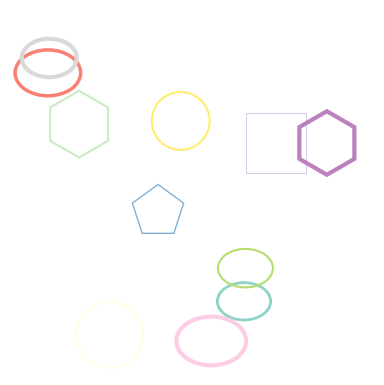[{"shape": "oval", "thickness": 2, "radius": 0.35, "center": [0.634, 0.217]}, {"shape": "circle", "thickness": 0.5, "radius": 0.43, "center": [0.286, 0.13]}, {"shape": "square", "thickness": 0.5, "radius": 0.39, "center": [0.716, 0.628]}, {"shape": "oval", "thickness": 2.5, "radius": 0.43, "center": [0.124, 0.811]}, {"shape": "pentagon", "thickness": 1, "radius": 0.35, "center": [0.41, 0.451]}, {"shape": "oval", "thickness": 1.5, "radius": 0.36, "center": [0.638, 0.303]}, {"shape": "oval", "thickness": 3, "radius": 0.45, "center": [0.549, 0.114]}, {"shape": "oval", "thickness": 3, "radius": 0.36, "center": [0.128, 0.849]}, {"shape": "hexagon", "thickness": 3, "radius": 0.41, "center": [0.849, 0.629]}, {"shape": "hexagon", "thickness": 1.5, "radius": 0.43, "center": [0.205, 0.678]}, {"shape": "circle", "thickness": 1.5, "radius": 0.38, "center": [0.469, 0.686]}]